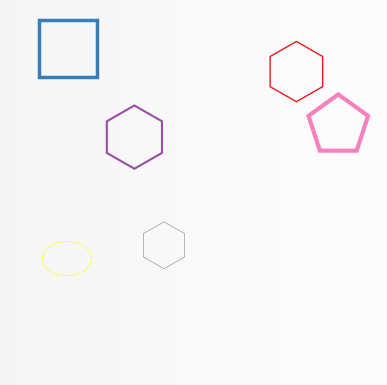[{"shape": "hexagon", "thickness": 1, "radius": 0.39, "center": [0.765, 0.814]}, {"shape": "square", "thickness": 2.5, "radius": 0.37, "center": [0.176, 0.873]}, {"shape": "hexagon", "thickness": 1.5, "radius": 0.41, "center": [0.347, 0.644]}, {"shape": "oval", "thickness": 0.5, "radius": 0.32, "center": [0.173, 0.328]}, {"shape": "pentagon", "thickness": 3, "radius": 0.4, "center": [0.873, 0.674]}, {"shape": "hexagon", "thickness": 0.5, "radius": 0.31, "center": [0.423, 0.363]}]